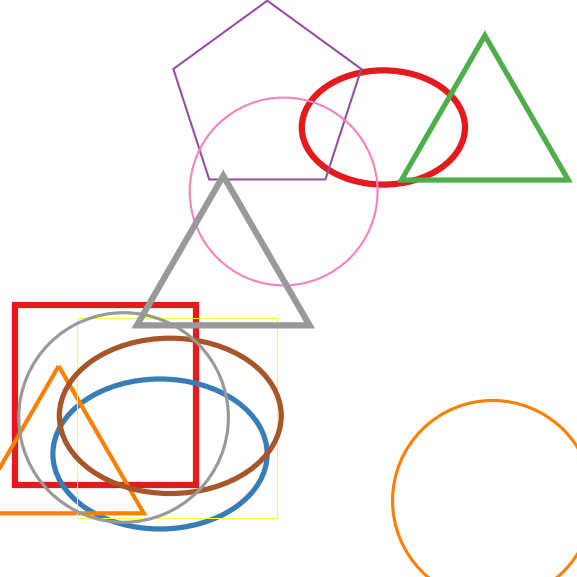[{"shape": "oval", "thickness": 3, "radius": 0.71, "center": [0.664, 0.778]}, {"shape": "square", "thickness": 3, "radius": 0.78, "center": [0.183, 0.315]}, {"shape": "oval", "thickness": 2.5, "radius": 0.93, "center": [0.277, 0.213]}, {"shape": "triangle", "thickness": 2.5, "radius": 0.83, "center": [0.84, 0.771]}, {"shape": "pentagon", "thickness": 1, "radius": 0.86, "center": [0.463, 0.827]}, {"shape": "circle", "thickness": 1.5, "radius": 0.87, "center": [0.853, 0.132]}, {"shape": "triangle", "thickness": 2, "radius": 0.85, "center": [0.102, 0.195]}, {"shape": "square", "thickness": 0.5, "radius": 0.87, "center": [0.306, 0.275]}, {"shape": "oval", "thickness": 2.5, "radius": 0.96, "center": [0.295, 0.279]}, {"shape": "circle", "thickness": 1, "radius": 0.81, "center": [0.491, 0.668]}, {"shape": "circle", "thickness": 1.5, "radius": 0.91, "center": [0.214, 0.276]}, {"shape": "triangle", "thickness": 3, "radius": 0.86, "center": [0.387, 0.522]}]